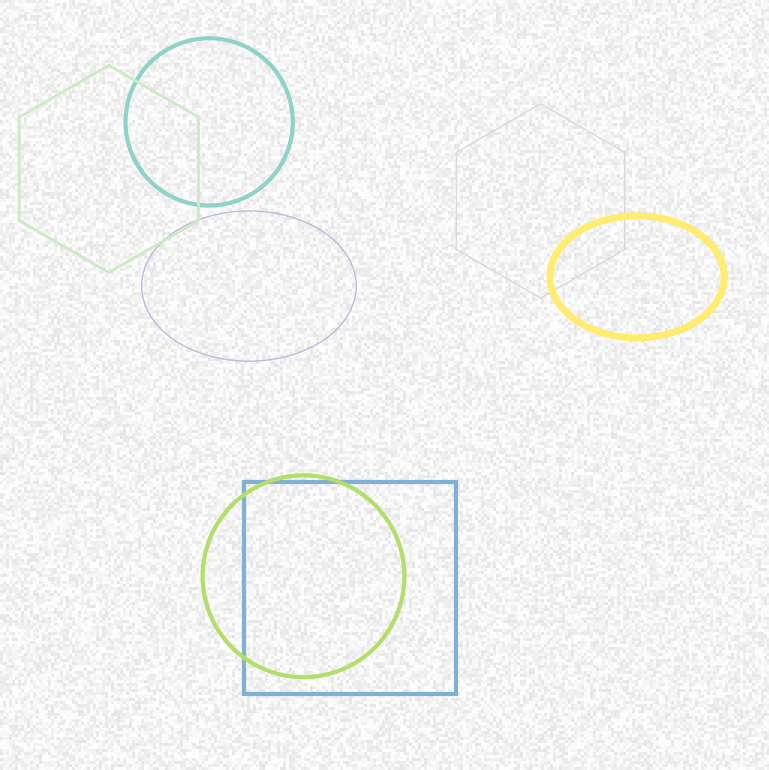[{"shape": "circle", "thickness": 1.5, "radius": 0.54, "center": [0.272, 0.842]}, {"shape": "oval", "thickness": 0.5, "radius": 0.7, "center": [0.323, 0.628]}, {"shape": "square", "thickness": 1.5, "radius": 0.69, "center": [0.455, 0.237]}, {"shape": "circle", "thickness": 1.5, "radius": 0.66, "center": [0.394, 0.252]}, {"shape": "hexagon", "thickness": 0.5, "radius": 0.63, "center": [0.702, 0.739]}, {"shape": "hexagon", "thickness": 1, "radius": 0.67, "center": [0.141, 0.781]}, {"shape": "oval", "thickness": 2.5, "radius": 0.57, "center": [0.827, 0.641]}]